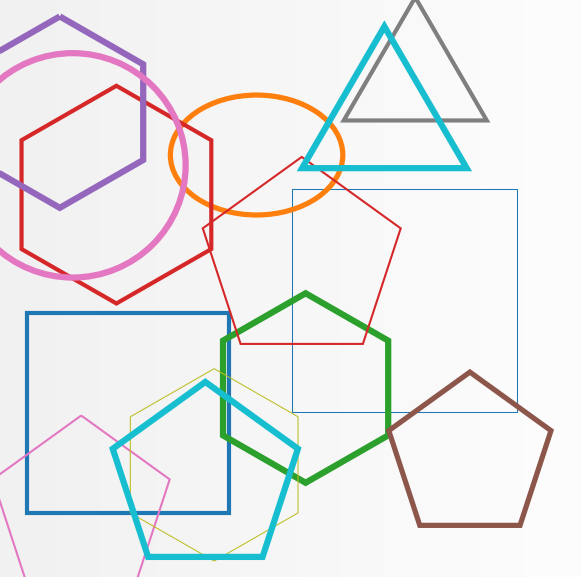[{"shape": "square", "thickness": 2, "radius": 0.87, "center": [0.22, 0.284]}, {"shape": "square", "thickness": 0.5, "radius": 0.97, "center": [0.697, 0.479]}, {"shape": "oval", "thickness": 2.5, "radius": 0.74, "center": [0.441, 0.731]}, {"shape": "hexagon", "thickness": 3, "radius": 0.82, "center": [0.526, 0.327]}, {"shape": "hexagon", "thickness": 2, "radius": 0.94, "center": [0.2, 0.662]}, {"shape": "pentagon", "thickness": 1, "radius": 0.89, "center": [0.519, 0.548]}, {"shape": "hexagon", "thickness": 3, "radius": 0.83, "center": [0.103, 0.805]}, {"shape": "pentagon", "thickness": 2.5, "radius": 0.73, "center": [0.808, 0.208]}, {"shape": "pentagon", "thickness": 1, "radius": 0.8, "center": [0.14, 0.12]}, {"shape": "circle", "thickness": 3, "radius": 0.97, "center": [0.125, 0.713]}, {"shape": "triangle", "thickness": 2, "radius": 0.71, "center": [0.714, 0.862]}, {"shape": "hexagon", "thickness": 0.5, "radius": 0.83, "center": [0.368, 0.194]}, {"shape": "pentagon", "thickness": 3, "radius": 0.84, "center": [0.353, 0.17]}, {"shape": "triangle", "thickness": 3, "radius": 0.82, "center": [0.661, 0.79]}]